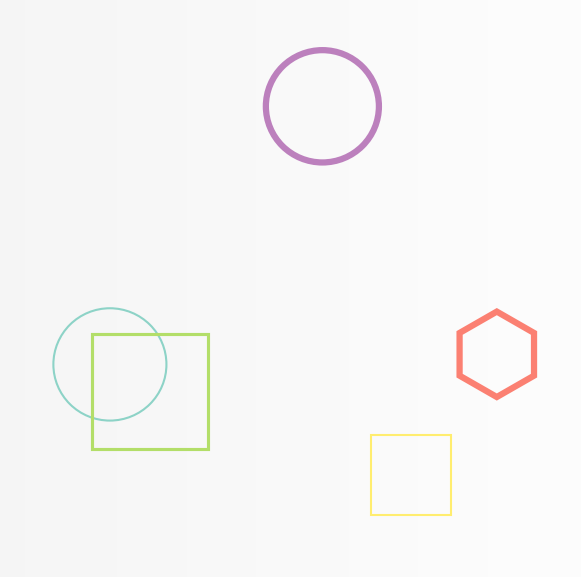[{"shape": "circle", "thickness": 1, "radius": 0.49, "center": [0.189, 0.368]}, {"shape": "hexagon", "thickness": 3, "radius": 0.37, "center": [0.855, 0.386]}, {"shape": "square", "thickness": 1.5, "radius": 0.5, "center": [0.258, 0.322]}, {"shape": "circle", "thickness": 3, "radius": 0.49, "center": [0.555, 0.815]}, {"shape": "square", "thickness": 1, "radius": 0.35, "center": [0.707, 0.176]}]